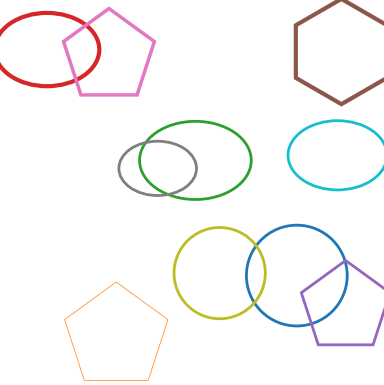[{"shape": "circle", "thickness": 2, "radius": 0.65, "center": [0.771, 0.284]}, {"shape": "pentagon", "thickness": 0.5, "radius": 0.71, "center": [0.302, 0.126]}, {"shape": "oval", "thickness": 2, "radius": 0.73, "center": [0.508, 0.583]}, {"shape": "oval", "thickness": 3, "radius": 0.68, "center": [0.122, 0.871]}, {"shape": "pentagon", "thickness": 2, "radius": 0.61, "center": [0.898, 0.202]}, {"shape": "hexagon", "thickness": 3, "radius": 0.68, "center": [0.887, 0.866]}, {"shape": "pentagon", "thickness": 2.5, "radius": 0.62, "center": [0.283, 0.854]}, {"shape": "oval", "thickness": 2, "radius": 0.5, "center": [0.41, 0.563]}, {"shape": "circle", "thickness": 2, "radius": 0.59, "center": [0.571, 0.291]}, {"shape": "oval", "thickness": 2, "radius": 0.64, "center": [0.877, 0.597]}]